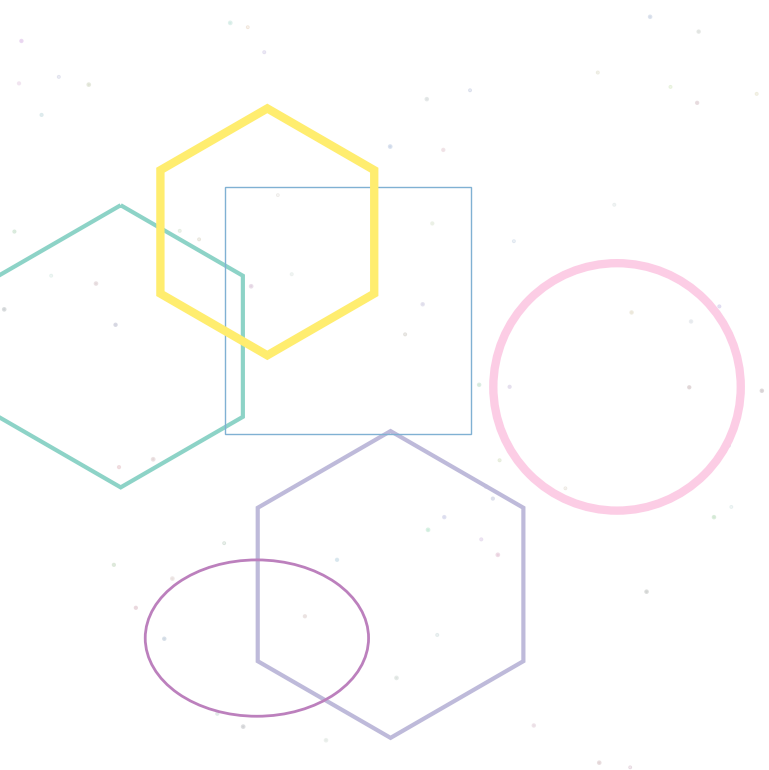[{"shape": "hexagon", "thickness": 1.5, "radius": 0.92, "center": [0.157, 0.55]}, {"shape": "hexagon", "thickness": 1.5, "radius": 1.0, "center": [0.507, 0.241]}, {"shape": "square", "thickness": 0.5, "radius": 0.8, "center": [0.452, 0.597]}, {"shape": "circle", "thickness": 3, "radius": 0.8, "center": [0.801, 0.498]}, {"shape": "oval", "thickness": 1, "radius": 0.73, "center": [0.334, 0.171]}, {"shape": "hexagon", "thickness": 3, "radius": 0.8, "center": [0.347, 0.699]}]